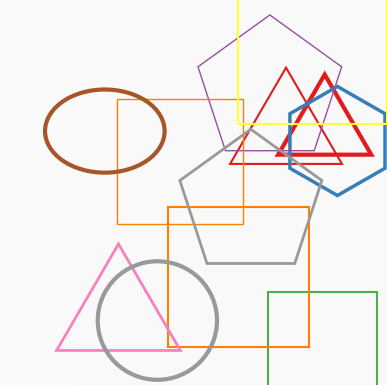[{"shape": "triangle", "thickness": 1.5, "radius": 0.83, "center": [0.738, 0.658]}, {"shape": "triangle", "thickness": 3, "radius": 0.69, "center": [0.838, 0.668]}, {"shape": "hexagon", "thickness": 2.5, "radius": 0.71, "center": [0.871, 0.634]}, {"shape": "square", "thickness": 1.5, "radius": 0.7, "center": [0.833, 0.101]}, {"shape": "pentagon", "thickness": 1, "radius": 0.97, "center": [0.696, 0.766]}, {"shape": "square", "thickness": 1, "radius": 0.81, "center": [0.464, 0.581]}, {"shape": "square", "thickness": 1.5, "radius": 0.91, "center": [0.617, 0.281]}, {"shape": "square", "thickness": 1.5, "radius": 0.96, "center": [0.806, 0.871]}, {"shape": "oval", "thickness": 3, "radius": 0.77, "center": [0.271, 0.66]}, {"shape": "triangle", "thickness": 2, "radius": 0.92, "center": [0.306, 0.182]}, {"shape": "circle", "thickness": 3, "radius": 0.77, "center": [0.406, 0.167]}, {"shape": "pentagon", "thickness": 2, "radius": 0.96, "center": [0.647, 0.472]}]